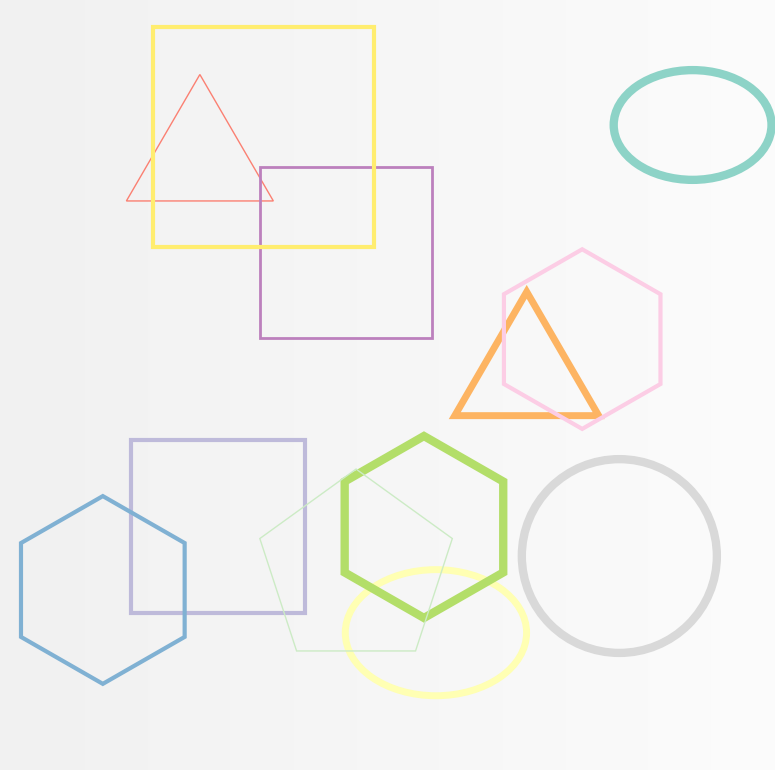[{"shape": "oval", "thickness": 3, "radius": 0.51, "center": [0.894, 0.838]}, {"shape": "oval", "thickness": 2.5, "radius": 0.58, "center": [0.562, 0.178]}, {"shape": "square", "thickness": 1.5, "radius": 0.56, "center": [0.281, 0.317]}, {"shape": "triangle", "thickness": 0.5, "radius": 0.55, "center": [0.258, 0.794]}, {"shape": "hexagon", "thickness": 1.5, "radius": 0.61, "center": [0.133, 0.234]}, {"shape": "triangle", "thickness": 2.5, "radius": 0.54, "center": [0.68, 0.514]}, {"shape": "hexagon", "thickness": 3, "radius": 0.59, "center": [0.547, 0.316]}, {"shape": "hexagon", "thickness": 1.5, "radius": 0.58, "center": [0.751, 0.56]}, {"shape": "circle", "thickness": 3, "radius": 0.63, "center": [0.799, 0.278]}, {"shape": "square", "thickness": 1, "radius": 0.56, "center": [0.447, 0.672]}, {"shape": "pentagon", "thickness": 0.5, "radius": 0.65, "center": [0.459, 0.26]}, {"shape": "square", "thickness": 1.5, "radius": 0.71, "center": [0.341, 0.822]}]